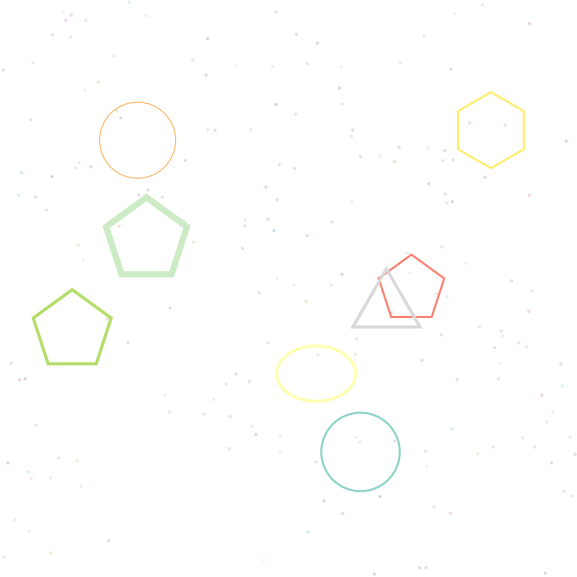[{"shape": "circle", "thickness": 1, "radius": 0.34, "center": [0.624, 0.217]}, {"shape": "oval", "thickness": 1.5, "radius": 0.34, "center": [0.547, 0.352]}, {"shape": "pentagon", "thickness": 1, "radius": 0.3, "center": [0.712, 0.499]}, {"shape": "circle", "thickness": 0.5, "radius": 0.33, "center": [0.238, 0.756]}, {"shape": "pentagon", "thickness": 1.5, "radius": 0.35, "center": [0.125, 0.427]}, {"shape": "triangle", "thickness": 1.5, "radius": 0.34, "center": [0.669, 0.466]}, {"shape": "pentagon", "thickness": 3, "radius": 0.37, "center": [0.254, 0.584]}, {"shape": "hexagon", "thickness": 1, "radius": 0.33, "center": [0.85, 0.774]}]